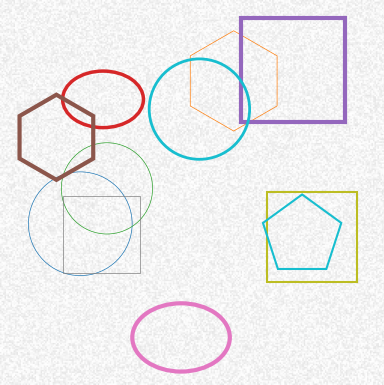[{"shape": "circle", "thickness": 0.5, "radius": 0.67, "center": [0.209, 0.419]}, {"shape": "hexagon", "thickness": 0.5, "radius": 0.65, "center": [0.607, 0.79]}, {"shape": "circle", "thickness": 0.5, "radius": 0.59, "center": [0.278, 0.511]}, {"shape": "oval", "thickness": 2.5, "radius": 0.52, "center": [0.268, 0.742]}, {"shape": "square", "thickness": 3, "radius": 0.68, "center": [0.762, 0.818]}, {"shape": "hexagon", "thickness": 3, "radius": 0.55, "center": [0.146, 0.643]}, {"shape": "oval", "thickness": 3, "radius": 0.63, "center": [0.47, 0.124]}, {"shape": "square", "thickness": 0.5, "radius": 0.5, "center": [0.264, 0.391]}, {"shape": "square", "thickness": 1.5, "radius": 0.58, "center": [0.811, 0.384]}, {"shape": "pentagon", "thickness": 1.5, "radius": 0.53, "center": [0.785, 0.388]}, {"shape": "circle", "thickness": 2, "radius": 0.65, "center": [0.518, 0.717]}]